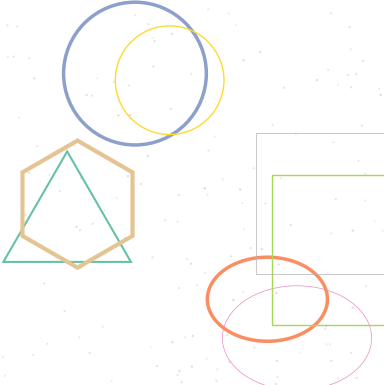[{"shape": "triangle", "thickness": 1.5, "radius": 0.96, "center": [0.174, 0.415]}, {"shape": "oval", "thickness": 2.5, "radius": 0.78, "center": [0.695, 0.223]}, {"shape": "circle", "thickness": 2.5, "radius": 0.93, "center": [0.351, 0.809]}, {"shape": "oval", "thickness": 0.5, "radius": 0.97, "center": [0.771, 0.122]}, {"shape": "square", "thickness": 1, "radius": 0.97, "center": [0.9, 0.352]}, {"shape": "circle", "thickness": 1, "radius": 0.71, "center": [0.441, 0.792]}, {"shape": "hexagon", "thickness": 3, "radius": 0.83, "center": [0.201, 0.47]}, {"shape": "square", "thickness": 0.5, "radius": 0.92, "center": [0.849, 0.471]}]